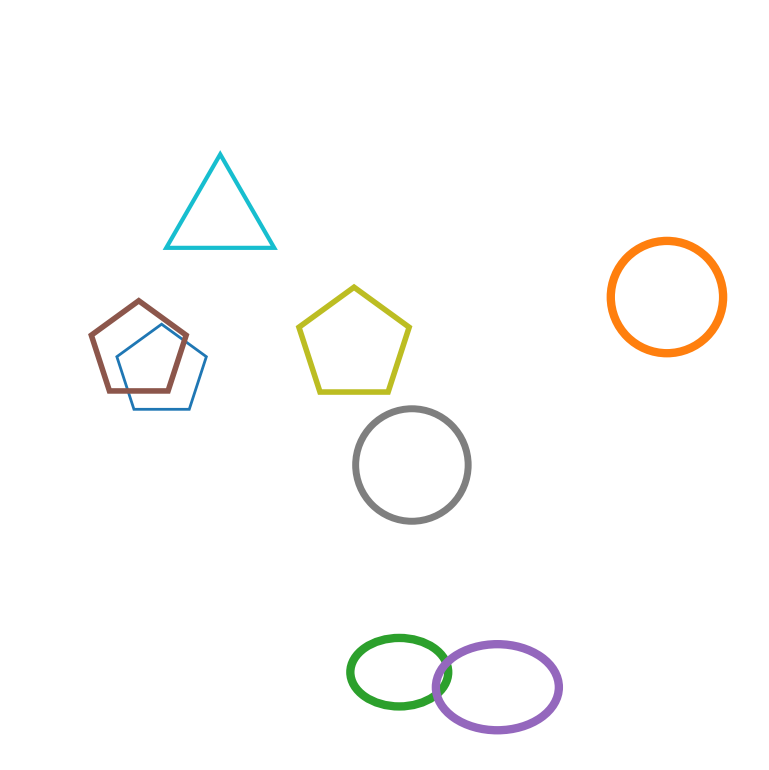[{"shape": "pentagon", "thickness": 1, "radius": 0.31, "center": [0.21, 0.518]}, {"shape": "circle", "thickness": 3, "radius": 0.36, "center": [0.866, 0.614]}, {"shape": "oval", "thickness": 3, "radius": 0.32, "center": [0.519, 0.127]}, {"shape": "oval", "thickness": 3, "radius": 0.4, "center": [0.646, 0.108]}, {"shape": "pentagon", "thickness": 2, "radius": 0.32, "center": [0.18, 0.545]}, {"shape": "circle", "thickness": 2.5, "radius": 0.37, "center": [0.535, 0.396]}, {"shape": "pentagon", "thickness": 2, "radius": 0.38, "center": [0.46, 0.552]}, {"shape": "triangle", "thickness": 1.5, "radius": 0.4, "center": [0.286, 0.719]}]